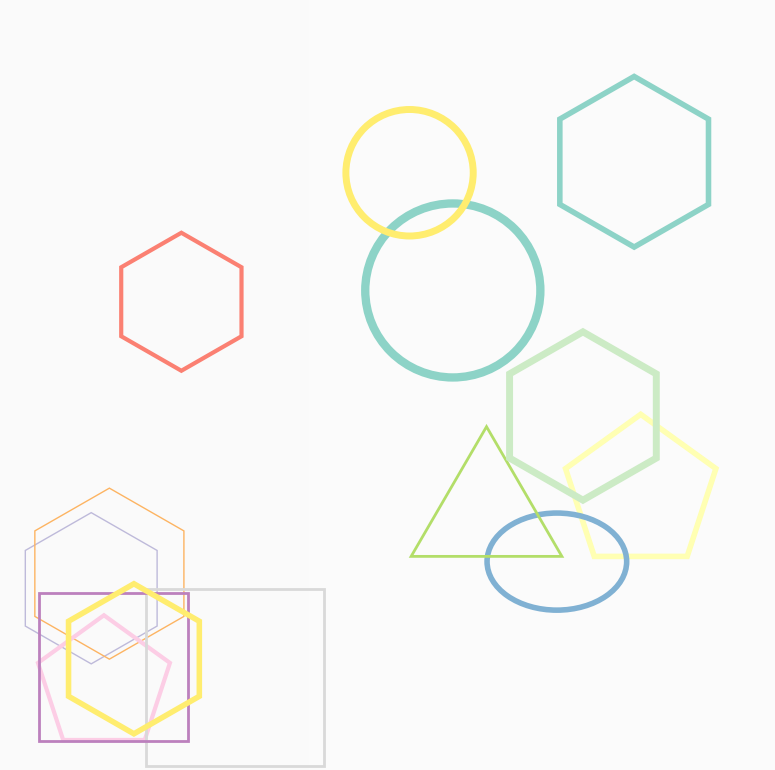[{"shape": "hexagon", "thickness": 2, "radius": 0.55, "center": [0.818, 0.79]}, {"shape": "circle", "thickness": 3, "radius": 0.56, "center": [0.584, 0.623]}, {"shape": "pentagon", "thickness": 2, "radius": 0.51, "center": [0.827, 0.36]}, {"shape": "hexagon", "thickness": 0.5, "radius": 0.49, "center": [0.118, 0.236]}, {"shape": "hexagon", "thickness": 1.5, "radius": 0.45, "center": [0.234, 0.608]}, {"shape": "oval", "thickness": 2, "radius": 0.45, "center": [0.719, 0.271]}, {"shape": "hexagon", "thickness": 0.5, "radius": 0.56, "center": [0.141, 0.255]}, {"shape": "triangle", "thickness": 1, "radius": 0.56, "center": [0.628, 0.334]}, {"shape": "pentagon", "thickness": 1.5, "radius": 0.45, "center": [0.134, 0.111]}, {"shape": "square", "thickness": 1, "radius": 0.57, "center": [0.303, 0.12]}, {"shape": "square", "thickness": 1, "radius": 0.48, "center": [0.147, 0.134]}, {"shape": "hexagon", "thickness": 2.5, "radius": 0.55, "center": [0.752, 0.46]}, {"shape": "hexagon", "thickness": 2, "radius": 0.49, "center": [0.173, 0.144]}, {"shape": "circle", "thickness": 2.5, "radius": 0.41, "center": [0.528, 0.776]}]